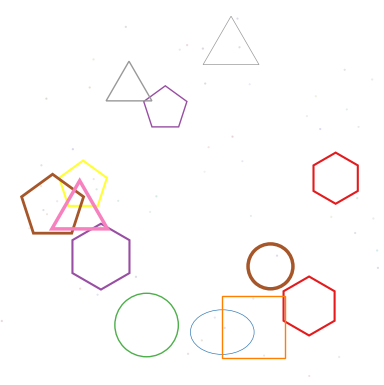[{"shape": "hexagon", "thickness": 1.5, "radius": 0.33, "center": [0.872, 0.537]}, {"shape": "hexagon", "thickness": 1.5, "radius": 0.38, "center": [0.803, 0.205]}, {"shape": "oval", "thickness": 0.5, "radius": 0.41, "center": [0.577, 0.137]}, {"shape": "circle", "thickness": 1, "radius": 0.41, "center": [0.381, 0.156]}, {"shape": "pentagon", "thickness": 1, "radius": 0.29, "center": [0.429, 0.718]}, {"shape": "hexagon", "thickness": 1.5, "radius": 0.43, "center": [0.262, 0.333]}, {"shape": "square", "thickness": 1, "radius": 0.41, "center": [0.658, 0.151]}, {"shape": "pentagon", "thickness": 1.5, "radius": 0.33, "center": [0.216, 0.518]}, {"shape": "circle", "thickness": 2.5, "radius": 0.29, "center": [0.703, 0.308]}, {"shape": "pentagon", "thickness": 2, "radius": 0.42, "center": [0.137, 0.463]}, {"shape": "triangle", "thickness": 2.5, "radius": 0.42, "center": [0.207, 0.447]}, {"shape": "triangle", "thickness": 1, "radius": 0.34, "center": [0.335, 0.772]}, {"shape": "triangle", "thickness": 0.5, "radius": 0.42, "center": [0.6, 0.874]}]